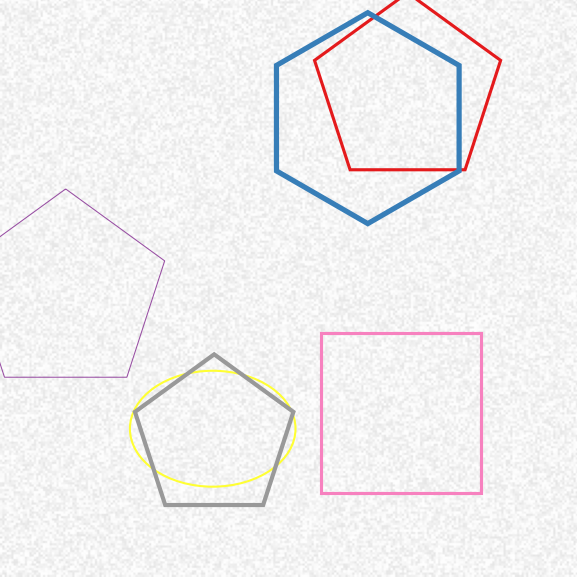[{"shape": "pentagon", "thickness": 1.5, "radius": 0.85, "center": [0.706, 0.842]}, {"shape": "hexagon", "thickness": 2.5, "radius": 0.91, "center": [0.637, 0.795]}, {"shape": "pentagon", "thickness": 0.5, "radius": 0.9, "center": [0.114, 0.492]}, {"shape": "oval", "thickness": 1, "radius": 0.72, "center": [0.368, 0.257]}, {"shape": "square", "thickness": 1.5, "radius": 0.69, "center": [0.694, 0.284]}, {"shape": "pentagon", "thickness": 2, "radius": 0.72, "center": [0.371, 0.241]}]